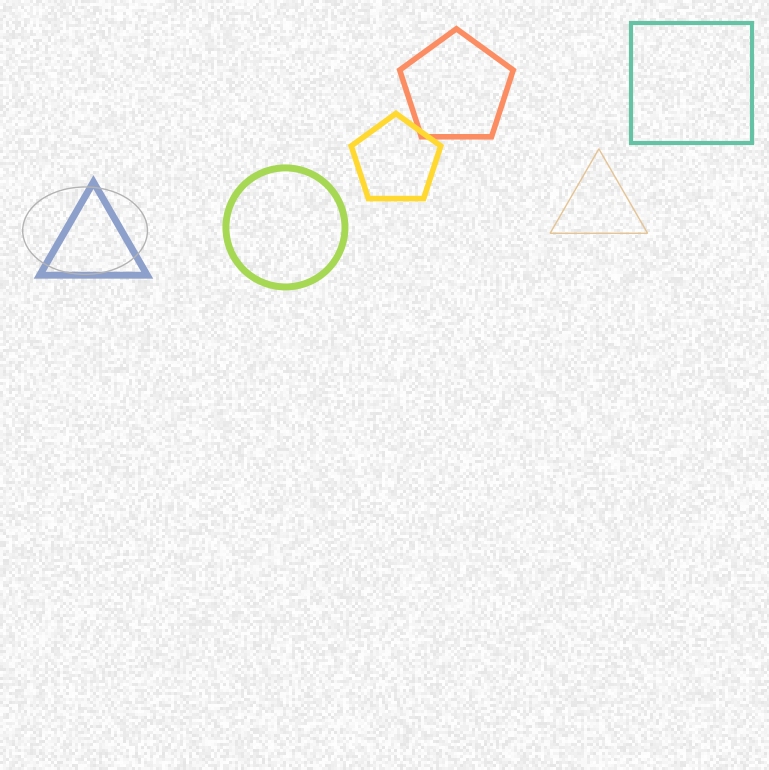[{"shape": "square", "thickness": 1.5, "radius": 0.39, "center": [0.898, 0.892]}, {"shape": "pentagon", "thickness": 2, "radius": 0.39, "center": [0.593, 0.885]}, {"shape": "triangle", "thickness": 2.5, "radius": 0.4, "center": [0.121, 0.683]}, {"shape": "circle", "thickness": 2.5, "radius": 0.39, "center": [0.371, 0.705]}, {"shape": "pentagon", "thickness": 2, "radius": 0.31, "center": [0.514, 0.792]}, {"shape": "triangle", "thickness": 0.5, "radius": 0.37, "center": [0.778, 0.734]}, {"shape": "oval", "thickness": 0.5, "radius": 0.41, "center": [0.11, 0.7]}]